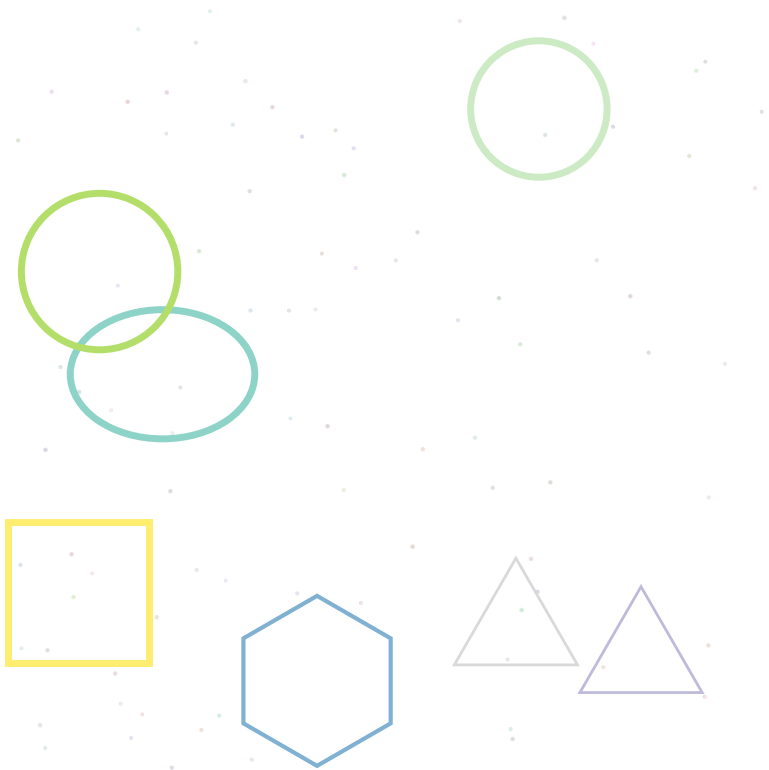[{"shape": "oval", "thickness": 2.5, "radius": 0.6, "center": [0.211, 0.514]}, {"shape": "triangle", "thickness": 1, "radius": 0.46, "center": [0.833, 0.146]}, {"shape": "hexagon", "thickness": 1.5, "radius": 0.55, "center": [0.412, 0.116]}, {"shape": "circle", "thickness": 2.5, "radius": 0.51, "center": [0.129, 0.647]}, {"shape": "triangle", "thickness": 1, "radius": 0.46, "center": [0.67, 0.183]}, {"shape": "circle", "thickness": 2.5, "radius": 0.44, "center": [0.7, 0.858]}, {"shape": "square", "thickness": 2.5, "radius": 0.46, "center": [0.102, 0.231]}]